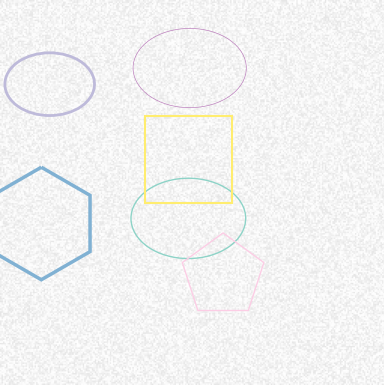[{"shape": "oval", "thickness": 1, "radius": 0.74, "center": [0.489, 0.433]}, {"shape": "oval", "thickness": 2, "radius": 0.58, "center": [0.129, 0.781]}, {"shape": "hexagon", "thickness": 2.5, "radius": 0.73, "center": [0.107, 0.42]}, {"shape": "pentagon", "thickness": 1, "radius": 0.56, "center": [0.579, 0.284]}, {"shape": "oval", "thickness": 0.5, "radius": 0.74, "center": [0.493, 0.823]}, {"shape": "square", "thickness": 1.5, "radius": 0.56, "center": [0.491, 0.585]}]